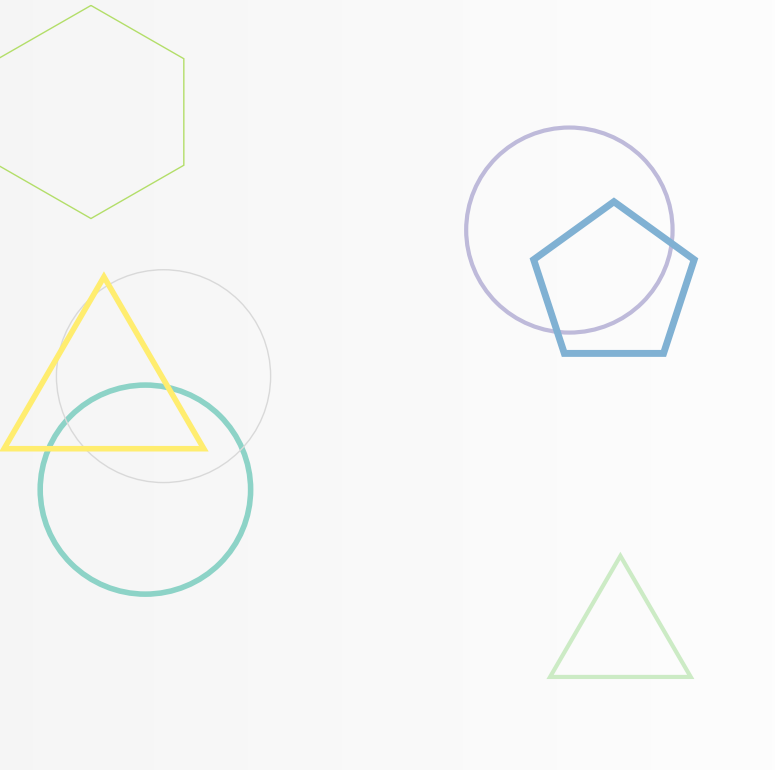[{"shape": "circle", "thickness": 2, "radius": 0.68, "center": [0.188, 0.364]}, {"shape": "circle", "thickness": 1.5, "radius": 0.67, "center": [0.735, 0.701]}, {"shape": "pentagon", "thickness": 2.5, "radius": 0.54, "center": [0.792, 0.629]}, {"shape": "hexagon", "thickness": 0.5, "radius": 0.69, "center": [0.117, 0.855]}, {"shape": "circle", "thickness": 0.5, "radius": 0.69, "center": [0.211, 0.511]}, {"shape": "triangle", "thickness": 1.5, "radius": 0.52, "center": [0.801, 0.173]}, {"shape": "triangle", "thickness": 2, "radius": 0.74, "center": [0.134, 0.492]}]